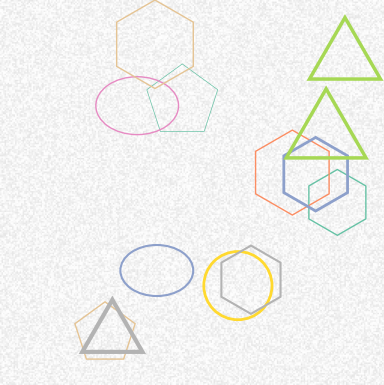[{"shape": "pentagon", "thickness": 0.5, "radius": 0.48, "center": [0.473, 0.737]}, {"shape": "hexagon", "thickness": 1, "radius": 0.43, "center": [0.876, 0.474]}, {"shape": "hexagon", "thickness": 1, "radius": 0.55, "center": [0.759, 0.552]}, {"shape": "hexagon", "thickness": 2, "radius": 0.48, "center": [0.82, 0.548]}, {"shape": "oval", "thickness": 1.5, "radius": 0.47, "center": [0.407, 0.297]}, {"shape": "oval", "thickness": 1, "radius": 0.54, "center": [0.356, 0.725]}, {"shape": "triangle", "thickness": 2.5, "radius": 0.53, "center": [0.896, 0.848]}, {"shape": "triangle", "thickness": 2.5, "radius": 0.6, "center": [0.847, 0.65]}, {"shape": "circle", "thickness": 2, "radius": 0.44, "center": [0.618, 0.258]}, {"shape": "pentagon", "thickness": 1, "radius": 0.41, "center": [0.273, 0.134]}, {"shape": "hexagon", "thickness": 1, "radius": 0.57, "center": [0.403, 0.885]}, {"shape": "hexagon", "thickness": 1.5, "radius": 0.44, "center": [0.652, 0.273]}, {"shape": "triangle", "thickness": 3, "radius": 0.45, "center": [0.292, 0.131]}]